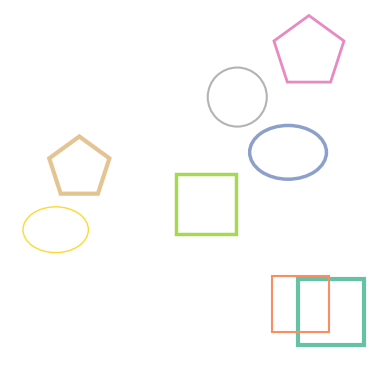[{"shape": "square", "thickness": 3, "radius": 0.43, "center": [0.86, 0.189]}, {"shape": "square", "thickness": 1.5, "radius": 0.37, "center": [0.78, 0.211]}, {"shape": "oval", "thickness": 2.5, "radius": 0.5, "center": [0.748, 0.604]}, {"shape": "pentagon", "thickness": 2, "radius": 0.48, "center": [0.802, 0.864]}, {"shape": "square", "thickness": 2.5, "radius": 0.39, "center": [0.535, 0.471]}, {"shape": "oval", "thickness": 1, "radius": 0.42, "center": [0.145, 0.403]}, {"shape": "pentagon", "thickness": 3, "radius": 0.41, "center": [0.206, 0.563]}, {"shape": "circle", "thickness": 1.5, "radius": 0.38, "center": [0.616, 0.748]}]